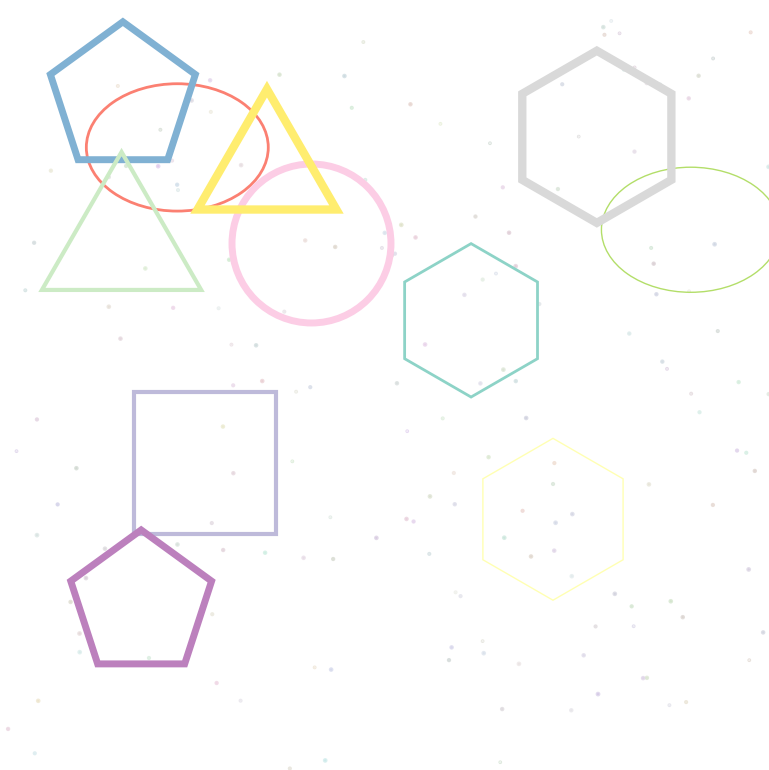[{"shape": "hexagon", "thickness": 1, "radius": 0.5, "center": [0.612, 0.584]}, {"shape": "hexagon", "thickness": 0.5, "radius": 0.53, "center": [0.718, 0.326]}, {"shape": "square", "thickness": 1.5, "radius": 0.46, "center": [0.266, 0.398]}, {"shape": "oval", "thickness": 1, "radius": 0.59, "center": [0.23, 0.809]}, {"shape": "pentagon", "thickness": 2.5, "radius": 0.49, "center": [0.16, 0.873]}, {"shape": "oval", "thickness": 0.5, "radius": 0.58, "center": [0.897, 0.702]}, {"shape": "circle", "thickness": 2.5, "radius": 0.52, "center": [0.405, 0.684]}, {"shape": "hexagon", "thickness": 3, "radius": 0.56, "center": [0.775, 0.822]}, {"shape": "pentagon", "thickness": 2.5, "radius": 0.48, "center": [0.183, 0.216]}, {"shape": "triangle", "thickness": 1.5, "radius": 0.6, "center": [0.158, 0.683]}, {"shape": "triangle", "thickness": 3, "radius": 0.52, "center": [0.347, 0.78]}]